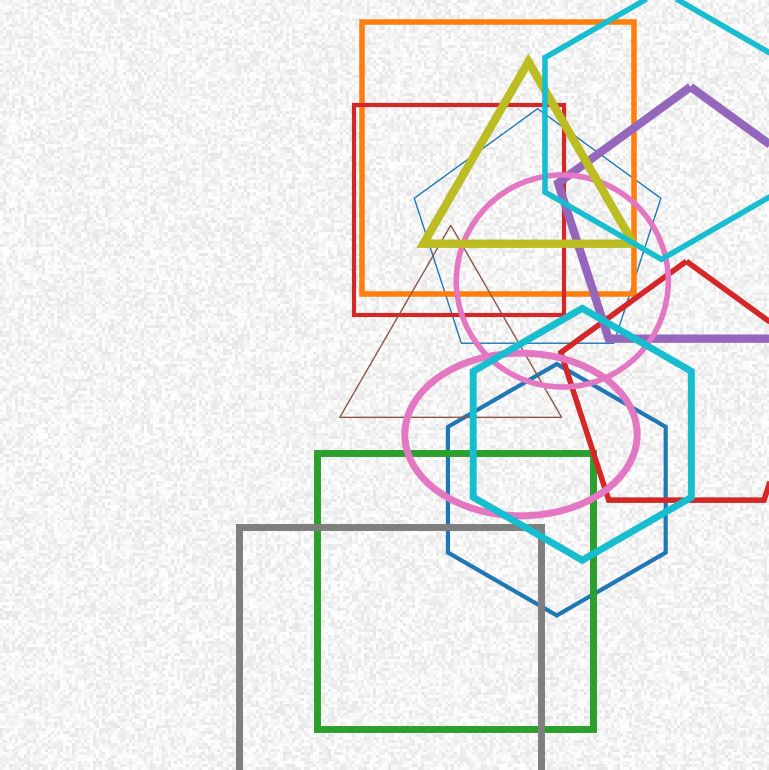[{"shape": "pentagon", "thickness": 0.5, "radius": 0.84, "center": [0.698, 0.69]}, {"shape": "hexagon", "thickness": 1.5, "radius": 0.82, "center": [0.723, 0.364]}, {"shape": "square", "thickness": 2, "radius": 0.88, "center": [0.647, 0.795]}, {"shape": "square", "thickness": 2.5, "radius": 0.9, "center": [0.591, 0.233]}, {"shape": "square", "thickness": 1.5, "radius": 0.68, "center": [0.596, 0.727]}, {"shape": "pentagon", "thickness": 2, "radius": 0.86, "center": [0.891, 0.489]}, {"shape": "pentagon", "thickness": 3, "radius": 0.9, "center": [0.897, 0.706]}, {"shape": "triangle", "thickness": 0.5, "radius": 0.83, "center": [0.585, 0.541]}, {"shape": "oval", "thickness": 2.5, "radius": 0.75, "center": [0.677, 0.436]}, {"shape": "circle", "thickness": 2, "radius": 0.69, "center": [0.73, 0.635]}, {"shape": "square", "thickness": 2.5, "radius": 0.98, "center": [0.507, 0.119]}, {"shape": "triangle", "thickness": 3, "radius": 0.79, "center": [0.686, 0.762]}, {"shape": "hexagon", "thickness": 2.5, "radius": 0.82, "center": [0.756, 0.436]}, {"shape": "hexagon", "thickness": 2, "radius": 0.87, "center": [0.859, 0.838]}]